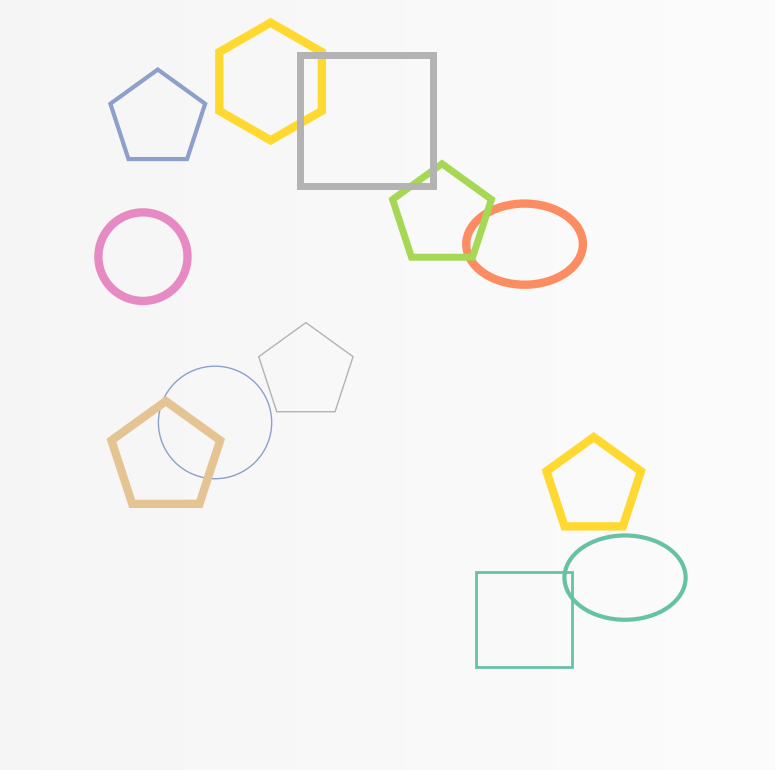[{"shape": "square", "thickness": 1, "radius": 0.31, "center": [0.676, 0.196]}, {"shape": "oval", "thickness": 1.5, "radius": 0.39, "center": [0.807, 0.25]}, {"shape": "oval", "thickness": 3, "radius": 0.38, "center": [0.677, 0.683]}, {"shape": "pentagon", "thickness": 1.5, "radius": 0.32, "center": [0.204, 0.845]}, {"shape": "circle", "thickness": 0.5, "radius": 0.37, "center": [0.277, 0.451]}, {"shape": "circle", "thickness": 3, "radius": 0.29, "center": [0.184, 0.667]}, {"shape": "pentagon", "thickness": 2.5, "radius": 0.34, "center": [0.57, 0.72]}, {"shape": "pentagon", "thickness": 3, "radius": 0.32, "center": [0.766, 0.368]}, {"shape": "hexagon", "thickness": 3, "radius": 0.38, "center": [0.349, 0.894]}, {"shape": "pentagon", "thickness": 3, "radius": 0.37, "center": [0.214, 0.405]}, {"shape": "pentagon", "thickness": 0.5, "radius": 0.32, "center": [0.395, 0.517]}, {"shape": "square", "thickness": 2.5, "radius": 0.43, "center": [0.473, 0.844]}]